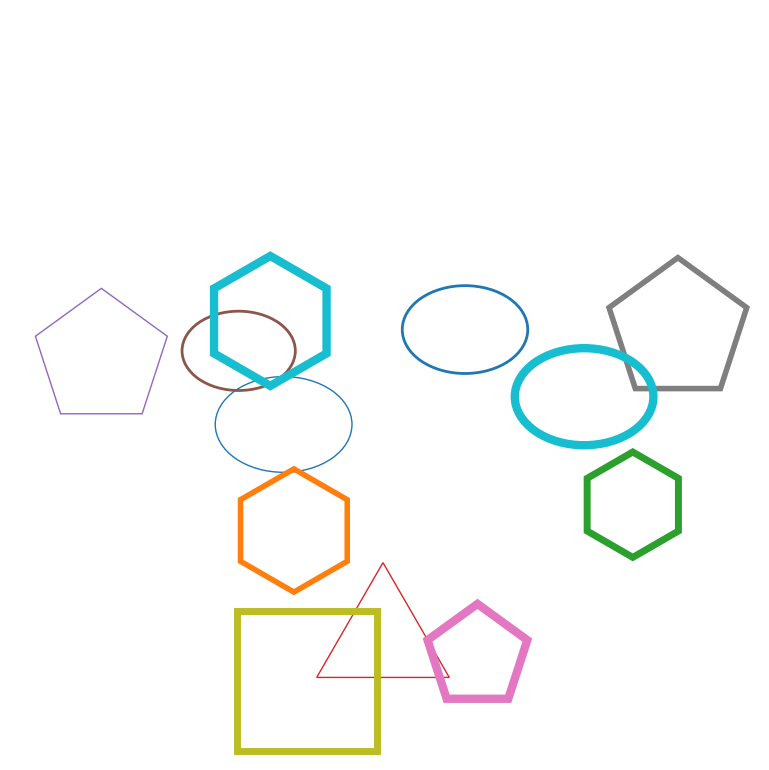[{"shape": "oval", "thickness": 0.5, "radius": 0.44, "center": [0.368, 0.449]}, {"shape": "oval", "thickness": 1, "radius": 0.41, "center": [0.604, 0.572]}, {"shape": "hexagon", "thickness": 2, "radius": 0.4, "center": [0.382, 0.311]}, {"shape": "hexagon", "thickness": 2.5, "radius": 0.34, "center": [0.822, 0.345]}, {"shape": "triangle", "thickness": 0.5, "radius": 0.5, "center": [0.497, 0.17]}, {"shape": "pentagon", "thickness": 0.5, "radius": 0.45, "center": [0.132, 0.535]}, {"shape": "oval", "thickness": 1, "radius": 0.37, "center": [0.31, 0.544]}, {"shape": "pentagon", "thickness": 3, "radius": 0.34, "center": [0.62, 0.148]}, {"shape": "pentagon", "thickness": 2, "radius": 0.47, "center": [0.88, 0.571]}, {"shape": "square", "thickness": 2.5, "radius": 0.45, "center": [0.399, 0.115]}, {"shape": "hexagon", "thickness": 3, "radius": 0.42, "center": [0.351, 0.583]}, {"shape": "oval", "thickness": 3, "radius": 0.45, "center": [0.759, 0.485]}]